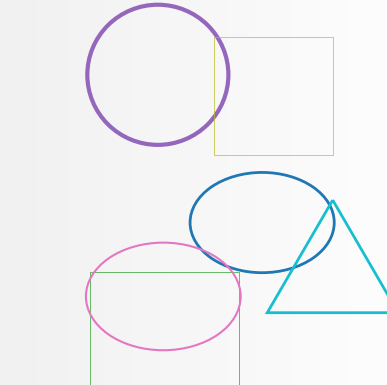[{"shape": "oval", "thickness": 2, "radius": 0.93, "center": [0.677, 0.422]}, {"shape": "square", "thickness": 0.5, "radius": 0.96, "center": [0.424, 0.101]}, {"shape": "circle", "thickness": 3, "radius": 0.91, "center": [0.407, 0.806]}, {"shape": "oval", "thickness": 1.5, "radius": 1.0, "center": [0.421, 0.23]}, {"shape": "square", "thickness": 0.5, "radius": 0.76, "center": [0.706, 0.75]}, {"shape": "triangle", "thickness": 2, "radius": 0.98, "center": [0.859, 0.285]}]